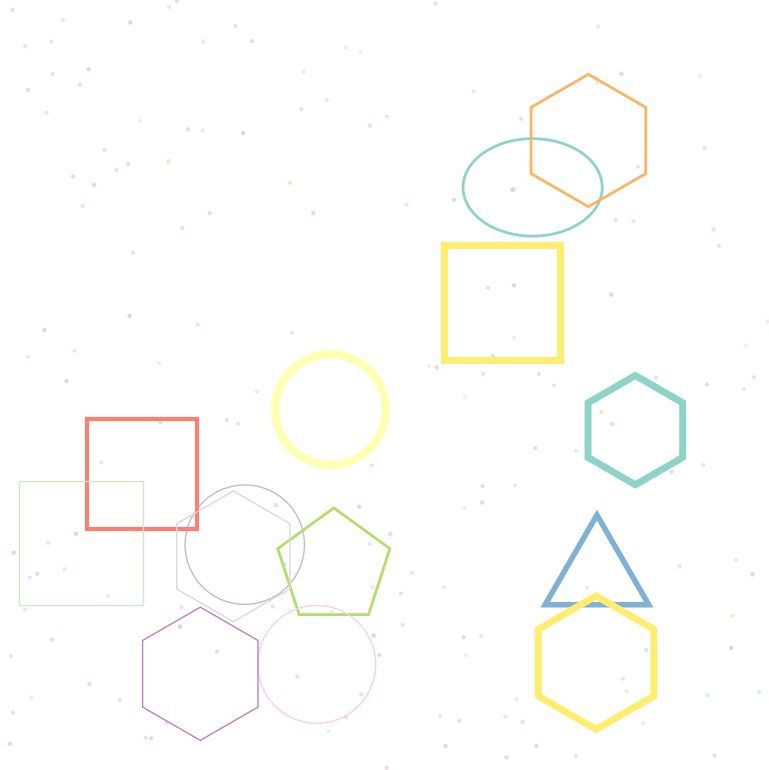[{"shape": "hexagon", "thickness": 2.5, "radius": 0.35, "center": [0.825, 0.441]}, {"shape": "oval", "thickness": 1, "radius": 0.45, "center": [0.692, 0.757]}, {"shape": "circle", "thickness": 3, "radius": 0.36, "center": [0.429, 0.468]}, {"shape": "circle", "thickness": 0.5, "radius": 0.39, "center": [0.318, 0.293]}, {"shape": "square", "thickness": 1.5, "radius": 0.36, "center": [0.184, 0.384]}, {"shape": "triangle", "thickness": 2, "radius": 0.39, "center": [0.775, 0.253]}, {"shape": "hexagon", "thickness": 1, "radius": 0.43, "center": [0.764, 0.818]}, {"shape": "pentagon", "thickness": 1, "radius": 0.38, "center": [0.434, 0.264]}, {"shape": "circle", "thickness": 0.5, "radius": 0.38, "center": [0.411, 0.137]}, {"shape": "hexagon", "thickness": 0.5, "radius": 0.42, "center": [0.303, 0.277]}, {"shape": "hexagon", "thickness": 0.5, "radius": 0.43, "center": [0.26, 0.125]}, {"shape": "square", "thickness": 0.5, "radius": 0.4, "center": [0.105, 0.295]}, {"shape": "square", "thickness": 2.5, "radius": 0.38, "center": [0.653, 0.607]}, {"shape": "hexagon", "thickness": 2.5, "radius": 0.43, "center": [0.774, 0.139]}]